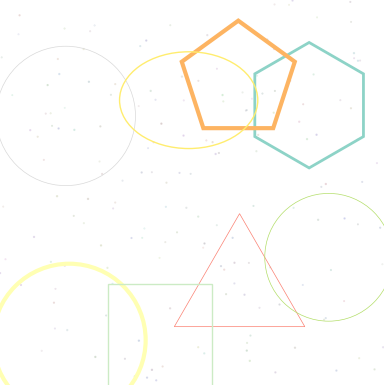[{"shape": "hexagon", "thickness": 2, "radius": 0.81, "center": [0.803, 0.727]}, {"shape": "circle", "thickness": 3, "radius": 0.99, "center": [0.18, 0.117]}, {"shape": "triangle", "thickness": 0.5, "radius": 0.98, "center": [0.622, 0.249]}, {"shape": "pentagon", "thickness": 3, "radius": 0.77, "center": [0.619, 0.792]}, {"shape": "circle", "thickness": 0.5, "radius": 0.83, "center": [0.854, 0.332]}, {"shape": "circle", "thickness": 0.5, "radius": 0.91, "center": [0.171, 0.699]}, {"shape": "square", "thickness": 1, "radius": 0.68, "center": [0.416, 0.127]}, {"shape": "oval", "thickness": 1, "radius": 0.9, "center": [0.49, 0.74]}]